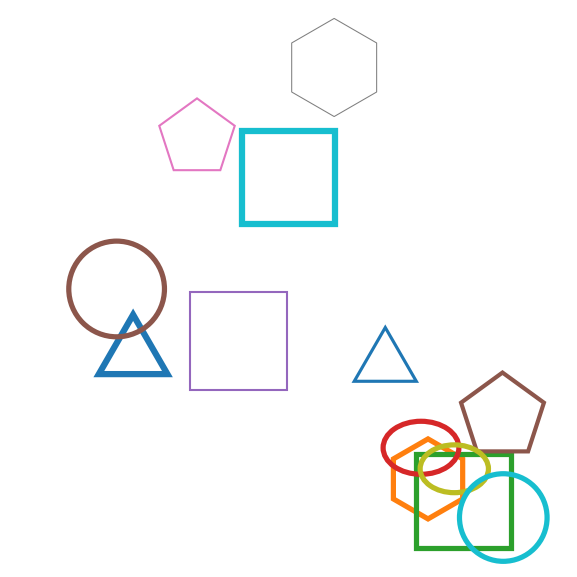[{"shape": "triangle", "thickness": 3, "radius": 0.34, "center": [0.231, 0.386]}, {"shape": "triangle", "thickness": 1.5, "radius": 0.31, "center": [0.667, 0.37]}, {"shape": "hexagon", "thickness": 2.5, "radius": 0.35, "center": [0.741, 0.17]}, {"shape": "square", "thickness": 2.5, "radius": 0.41, "center": [0.803, 0.131]}, {"shape": "oval", "thickness": 2.5, "radius": 0.33, "center": [0.729, 0.224]}, {"shape": "square", "thickness": 1, "radius": 0.42, "center": [0.413, 0.409]}, {"shape": "circle", "thickness": 2.5, "radius": 0.41, "center": [0.202, 0.499]}, {"shape": "pentagon", "thickness": 2, "radius": 0.38, "center": [0.87, 0.279]}, {"shape": "pentagon", "thickness": 1, "radius": 0.34, "center": [0.341, 0.76]}, {"shape": "hexagon", "thickness": 0.5, "radius": 0.42, "center": [0.579, 0.882]}, {"shape": "oval", "thickness": 2.5, "radius": 0.3, "center": [0.787, 0.187]}, {"shape": "circle", "thickness": 2.5, "radius": 0.38, "center": [0.871, 0.103]}, {"shape": "square", "thickness": 3, "radius": 0.4, "center": [0.499, 0.691]}]